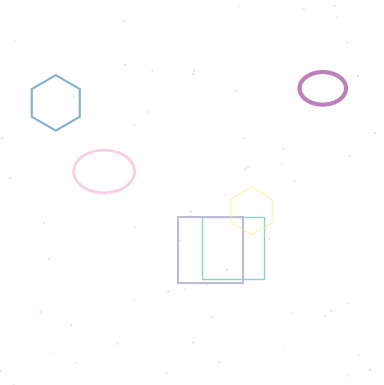[{"shape": "square", "thickness": 1, "radius": 0.4, "center": [0.606, 0.356]}, {"shape": "square", "thickness": 1.5, "radius": 0.42, "center": [0.547, 0.351]}, {"shape": "hexagon", "thickness": 1.5, "radius": 0.36, "center": [0.145, 0.733]}, {"shape": "oval", "thickness": 2, "radius": 0.4, "center": [0.27, 0.555]}, {"shape": "oval", "thickness": 3, "radius": 0.3, "center": [0.838, 0.771]}, {"shape": "hexagon", "thickness": 0.5, "radius": 0.31, "center": [0.653, 0.452]}]